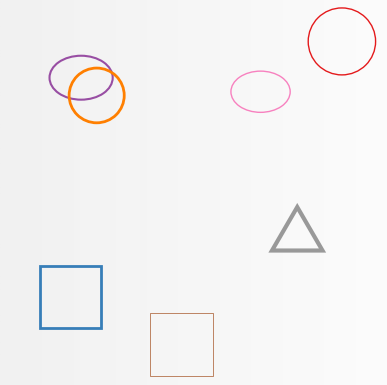[{"shape": "circle", "thickness": 1, "radius": 0.43, "center": [0.882, 0.892]}, {"shape": "square", "thickness": 2, "radius": 0.4, "center": [0.182, 0.228]}, {"shape": "oval", "thickness": 1.5, "radius": 0.41, "center": [0.209, 0.798]}, {"shape": "circle", "thickness": 2, "radius": 0.36, "center": [0.249, 0.752]}, {"shape": "square", "thickness": 0.5, "radius": 0.41, "center": [0.469, 0.105]}, {"shape": "oval", "thickness": 1, "radius": 0.38, "center": [0.672, 0.762]}, {"shape": "triangle", "thickness": 3, "radius": 0.38, "center": [0.767, 0.387]}]